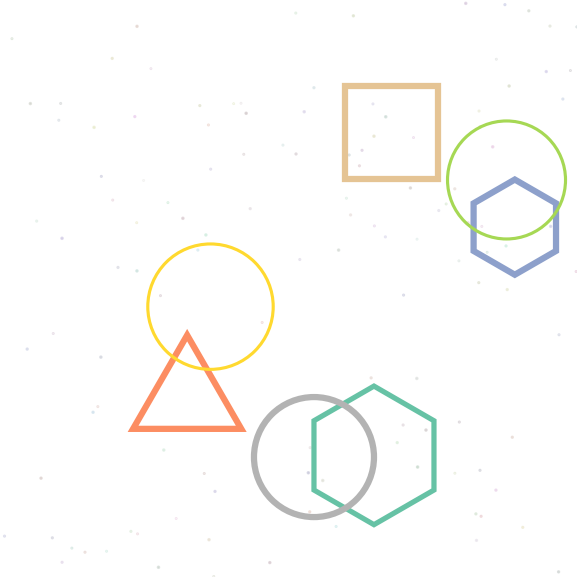[{"shape": "hexagon", "thickness": 2.5, "radius": 0.6, "center": [0.648, 0.211]}, {"shape": "triangle", "thickness": 3, "radius": 0.54, "center": [0.324, 0.311]}, {"shape": "hexagon", "thickness": 3, "radius": 0.41, "center": [0.891, 0.606]}, {"shape": "circle", "thickness": 1.5, "radius": 0.51, "center": [0.877, 0.688]}, {"shape": "circle", "thickness": 1.5, "radius": 0.54, "center": [0.364, 0.468]}, {"shape": "square", "thickness": 3, "radius": 0.4, "center": [0.678, 0.77]}, {"shape": "circle", "thickness": 3, "radius": 0.52, "center": [0.544, 0.208]}]